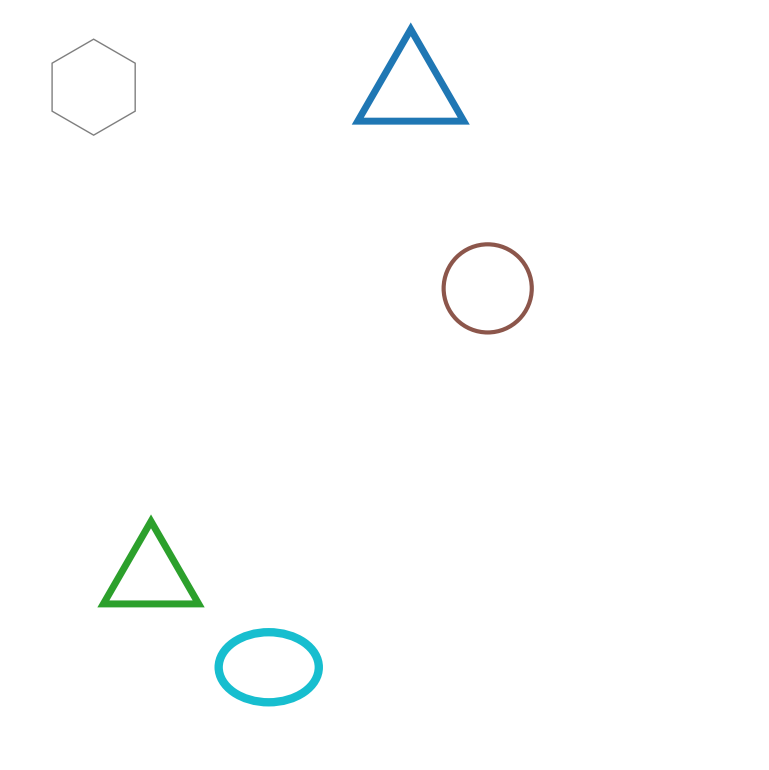[{"shape": "triangle", "thickness": 2.5, "radius": 0.4, "center": [0.533, 0.882]}, {"shape": "triangle", "thickness": 2.5, "radius": 0.36, "center": [0.196, 0.251]}, {"shape": "circle", "thickness": 1.5, "radius": 0.29, "center": [0.633, 0.625]}, {"shape": "hexagon", "thickness": 0.5, "radius": 0.31, "center": [0.122, 0.887]}, {"shape": "oval", "thickness": 3, "radius": 0.33, "center": [0.349, 0.133]}]